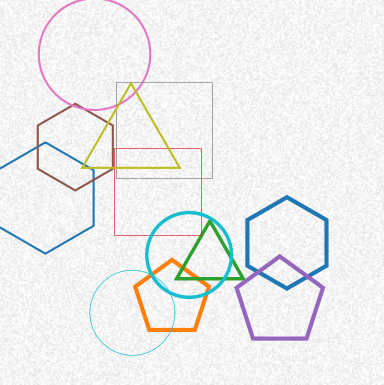[{"shape": "hexagon", "thickness": 3, "radius": 0.59, "center": [0.745, 0.369]}, {"shape": "hexagon", "thickness": 1.5, "radius": 0.72, "center": [0.118, 0.486]}, {"shape": "pentagon", "thickness": 3, "radius": 0.5, "center": [0.447, 0.224]}, {"shape": "triangle", "thickness": 2.5, "radius": 0.5, "center": [0.545, 0.326]}, {"shape": "square", "thickness": 0.5, "radius": 0.56, "center": [0.41, 0.502]}, {"shape": "pentagon", "thickness": 3, "radius": 0.59, "center": [0.727, 0.216]}, {"shape": "hexagon", "thickness": 1.5, "radius": 0.56, "center": [0.196, 0.618]}, {"shape": "circle", "thickness": 1.5, "radius": 0.72, "center": [0.246, 0.859]}, {"shape": "square", "thickness": 0.5, "radius": 0.62, "center": [0.425, 0.663]}, {"shape": "triangle", "thickness": 1.5, "radius": 0.73, "center": [0.34, 0.637]}, {"shape": "circle", "thickness": 0.5, "radius": 0.55, "center": [0.344, 0.188]}, {"shape": "circle", "thickness": 2.5, "radius": 0.55, "center": [0.491, 0.338]}]